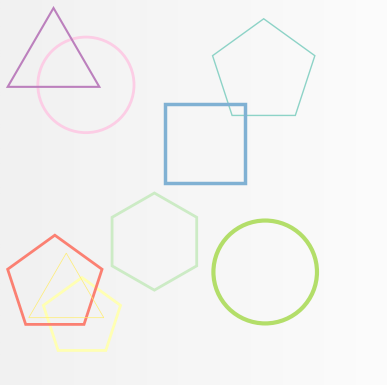[{"shape": "pentagon", "thickness": 1, "radius": 0.69, "center": [0.681, 0.812]}, {"shape": "pentagon", "thickness": 2, "radius": 0.52, "center": [0.211, 0.174]}, {"shape": "pentagon", "thickness": 2, "radius": 0.64, "center": [0.142, 0.261]}, {"shape": "square", "thickness": 2.5, "radius": 0.51, "center": [0.529, 0.628]}, {"shape": "circle", "thickness": 3, "radius": 0.67, "center": [0.684, 0.294]}, {"shape": "circle", "thickness": 2, "radius": 0.62, "center": [0.222, 0.78]}, {"shape": "triangle", "thickness": 1.5, "radius": 0.68, "center": [0.138, 0.843]}, {"shape": "hexagon", "thickness": 2, "radius": 0.63, "center": [0.398, 0.372]}, {"shape": "triangle", "thickness": 0.5, "radius": 0.56, "center": [0.171, 0.231]}]